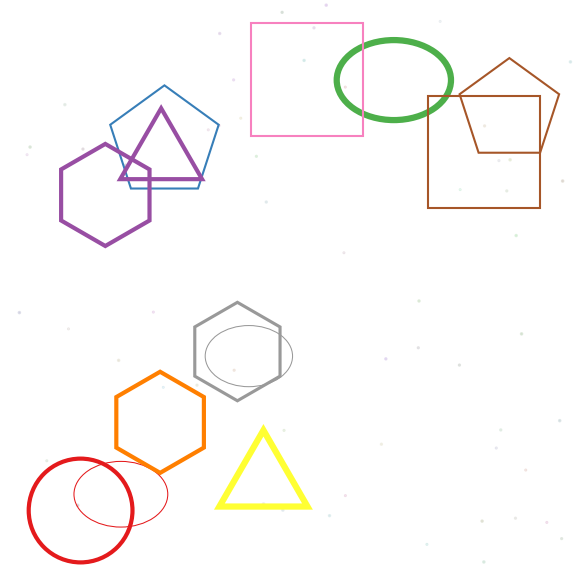[{"shape": "oval", "thickness": 0.5, "radius": 0.41, "center": [0.209, 0.143]}, {"shape": "circle", "thickness": 2, "radius": 0.45, "center": [0.14, 0.115]}, {"shape": "pentagon", "thickness": 1, "radius": 0.49, "center": [0.285, 0.753]}, {"shape": "oval", "thickness": 3, "radius": 0.49, "center": [0.682, 0.86]}, {"shape": "triangle", "thickness": 2, "radius": 0.41, "center": [0.279, 0.73]}, {"shape": "hexagon", "thickness": 2, "radius": 0.44, "center": [0.182, 0.662]}, {"shape": "hexagon", "thickness": 2, "radius": 0.44, "center": [0.277, 0.268]}, {"shape": "triangle", "thickness": 3, "radius": 0.44, "center": [0.456, 0.166]}, {"shape": "pentagon", "thickness": 1, "radius": 0.45, "center": [0.882, 0.808]}, {"shape": "square", "thickness": 1, "radius": 0.49, "center": [0.838, 0.736]}, {"shape": "square", "thickness": 1, "radius": 0.49, "center": [0.531, 0.862]}, {"shape": "hexagon", "thickness": 1.5, "radius": 0.43, "center": [0.411, 0.39]}, {"shape": "oval", "thickness": 0.5, "radius": 0.38, "center": [0.431, 0.382]}]